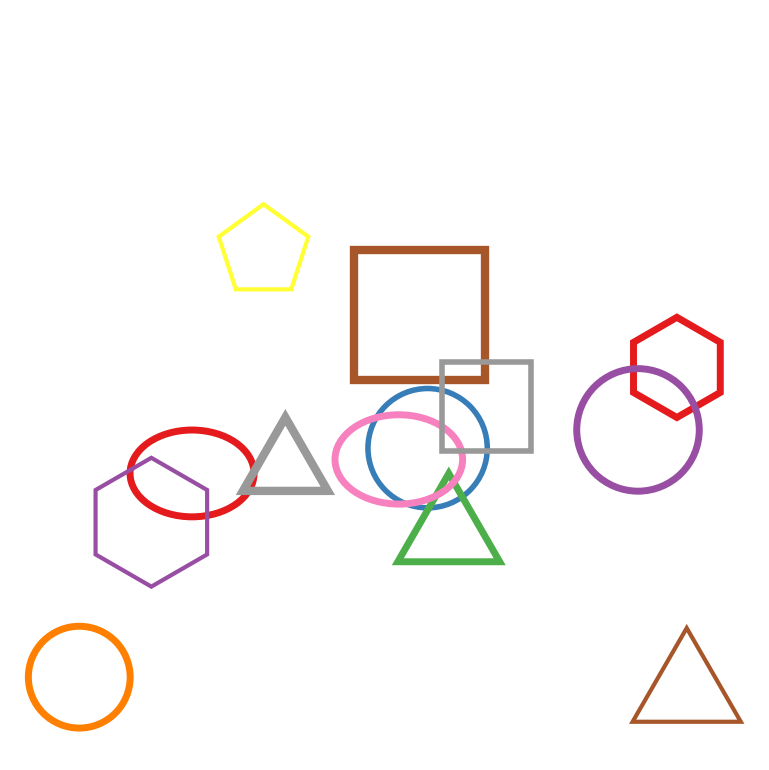[{"shape": "oval", "thickness": 2.5, "radius": 0.4, "center": [0.249, 0.385]}, {"shape": "hexagon", "thickness": 2.5, "radius": 0.33, "center": [0.879, 0.523]}, {"shape": "circle", "thickness": 2, "radius": 0.39, "center": [0.555, 0.418]}, {"shape": "triangle", "thickness": 2.5, "radius": 0.38, "center": [0.583, 0.309]}, {"shape": "circle", "thickness": 2.5, "radius": 0.4, "center": [0.829, 0.442]}, {"shape": "hexagon", "thickness": 1.5, "radius": 0.42, "center": [0.197, 0.322]}, {"shape": "circle", "thickness": 2.5, "radius": 0.33, "center": [0.103, 0.121]}, {"shape": "pentagon", "thickness": 1.5, "radius": 0.31, "center": [0.342, 0.674]}, {"shape": "triangle", "thickness": 1.5, "radius": 0.41, "center": [0.892, 0.103]}, {"shape": "square", "thickness": 3, "radius": 0.42, "center": [0.545, 0.591]}, {"shape": "oval", "thickness": 2.5, "radius": 0.41, "center": [0.518, 0.403]}, {"shape": "triangle", "thickness": 3, "radius": 0.32, "center": [0.371, 0.394]}, {"shape": "square", "thickness": 2, "radius": 0.29, "center": [0.632, 0.472]}]